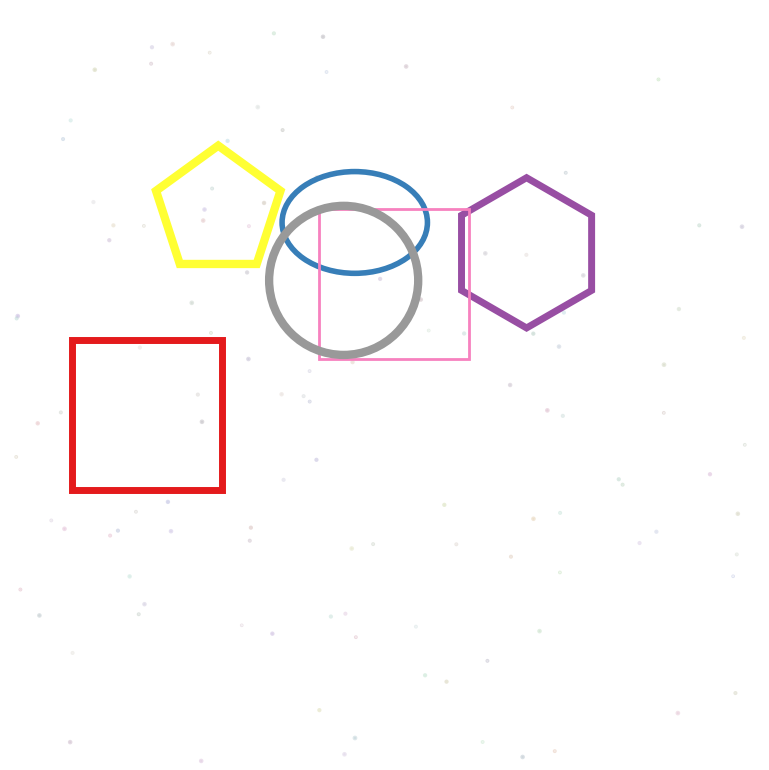[{"shape": "square", "thickness": 2.5, "radius": 0.49, "center": [0.191, 0.461]}, {"shape": "oval", "thickness": 2, "radius": 0.47, "center": [0.461, 0.711]}, {"shape": "hexagon", "thickness": 2.5, "radius": 0.49, "center": [0.684, 0.672]}, {"shape": "pentagon", "thickness": 3, "radius": 0.42, "center": [0.283, 0.726]}, {"shape": "square", "thickness": 1, "radius": 0.49, "center": [0.511, 0.631]}, {"shape": "circle", "thickness": 3, "radius": 0.48, "center": [0.446, 0.636]}]